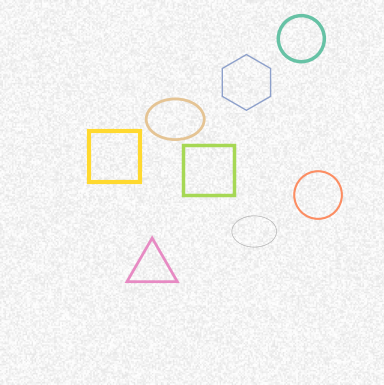[{"shape": "circle", "thickness": 2.5, "radius": 0.3, "center": [0.783, 0.9]}, {"shape": "circle", "thickness": 1.5, "radius": 0.31, "center": [0.826, 0.493]}, {"shape": "hexagon", "thickness": 1, "radius": 0.36, "center": [0.64, 0.786]}, {"shape": "triangle", "thickness": 2, "radius": 0.38, "center": [0.395, 0.306]}, {"shape": "square", "thickness": 2.5, "radius": 0.33, "center": [0.541, 0.559]}, {"shape": "square", "thickness": 3, "radius": 0.33, "center": [0.298, 0.594]}, {"shape": "oval", "thickness": 2, "radius": 0.38, "center": [0.455, 0.69]}, {"shape": "oval", "thickness": 0.5, "radius": 0.29, "center": [0.66, 0.399]}]